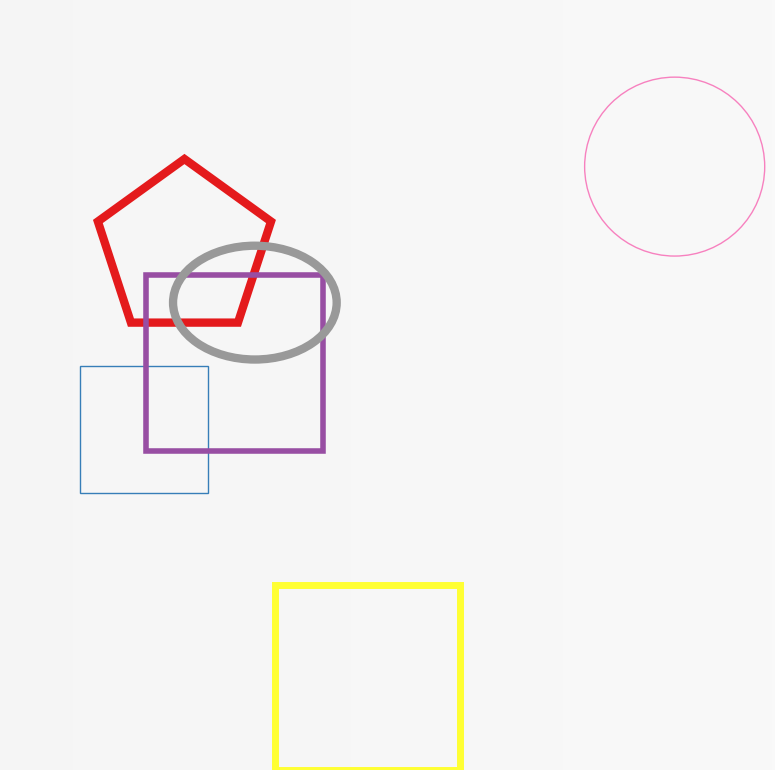[{"shape": "pentagon", "thickness": 3, "radius": 0.59, "center": [0.238, 0.676]}, {"shape": "square", "thickness": 0.5, "radius": 0.41, "center": [0.186, 0.442]}, {"shape": "square", "thickness": 2, "radius": 0.57, "center": [0.302, 0.528]}, {"shape": "square", "thickness": 2.5, "radius": 0.6, "center": [0.474, 0.12]}, {"shape": "circle", "thickness": 0.5, "radius": 0.58, "center": [0.871, 0.784]}, {"shape": "oval", "thickness": 3, "radius": 0.53, "center": [0.329, 0.607]}]